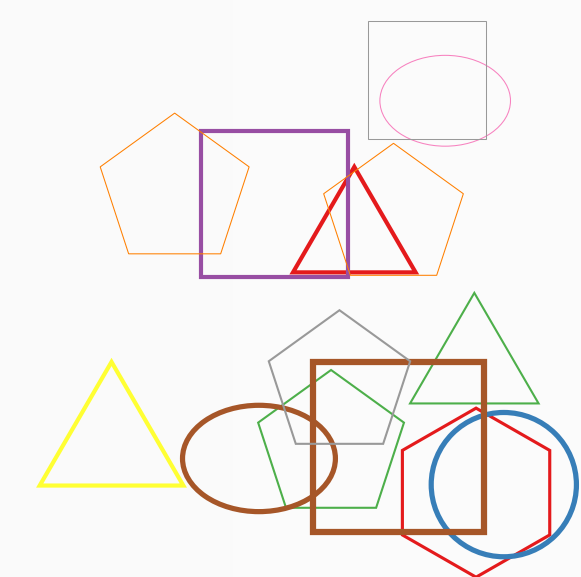[{"shape": "triangle", "thickness": 2, "radius": 0.61, "center": [0.61, 0.588]}, {"shape": "hexagon", "thickness": 1.5, "radius": 0.73, "center": [0.819, 0.146]}, {"shape": "circle", "thickness": 2.5, "radius": 0.62, "center": [0.867, 0.16]}, {"shape": "triangle", "thickness": 1, "radius": 0.64, "center": [0.816, 0.364]}, {"shape": "pentagon", "thickness": 1, "radius": 0.66, "center": [0.57, 0.227]}, {"shape": "square", "thickness": 2, "radius": 0.63, "center": [0.472, 0.646]}, {"shape": "pentagon", "thickness": 0.5, "radius": 0.63, "center": [0.677, 0.625]}, {"shape": "pentagon", "thickness": 0.5, "radius": 0.67, "center": [0.3, 0.669]}, {"shape": "triangle", "thickness": 2, "radius": 0.71, "center": [0.192, 0.23]}, {"shape": "oval", "thickness": 2.5, "radius": 0.66, "center": [0.446, 0.205]}, {"shape": "square", "thickness": 3, "radius": 0.73, "center": [0.686, 0.225]}, {"shape": "oval", "thickness": 0.5, "radius": 0.56, "center": [0.766, 0.825]}, {"shape": "pentagon", "thickness": 1, "radius": 0.64, "center": [0.584, 0.334]}, {"shape": "square", "thickness": 0.5, "radius": 0.51, "center": [0.735, 0.861]}]